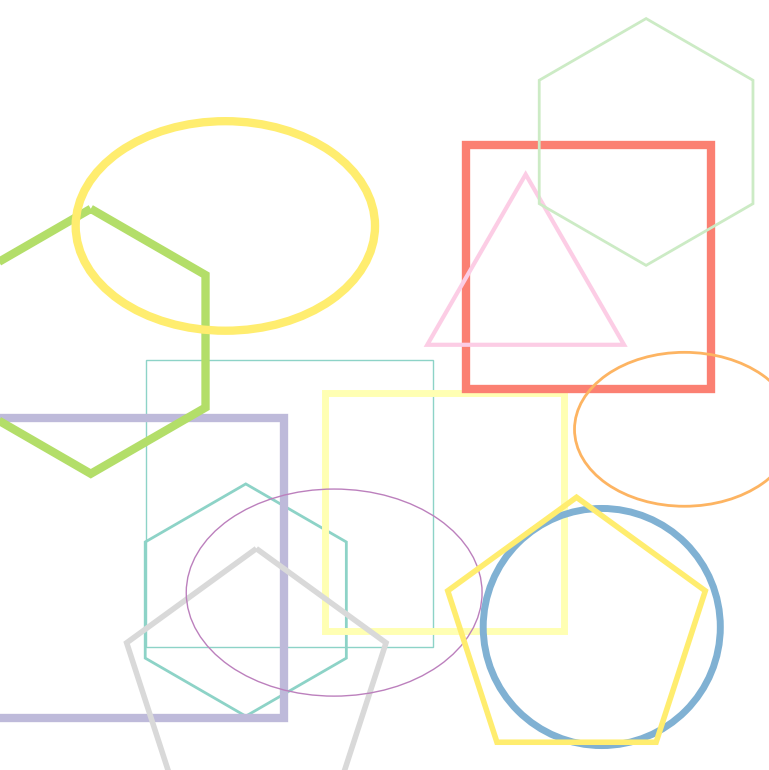[{"shape": "hexagon", "thickness": 1, "radius": 0.75, "center": [0.319, 0.221]}, {"shape": "square", "thickness": 0.5, "radius": 0.93, "center": [0.376, 0.346]}, {"shape": "square", "thickness": 2.5, "radius": 0.77, "center": [0.577, 0.335]}, {"shape": "square", "thickness": 3, "radius": 0.97, "center": [0.174, 0.262]}, {"shape": "square", "thickness": 3, "radius": 0.79, "center": [0.764, 0.653]}, {"shape": "circle", "thickness": 2.5, "radius": 0.77, "center": [0.782, 0.186]}, {"shape": "oval", "thickness": 1, "radius": 0.71, "center": [0.889, 0.442]}, {"shape": "hexagon", "thickness": 3, "radius": 0.86, "center": [0.118, 0.557]}, {"shape": "triangle", "thickness": 1.5, "radius": 0.74, "center": [0.683, 0.626]}, {"shape": "pentagon", "thickness": 2, "radius": 0.89, "center": [0.333, 0.11]}, {"shape": "oval", "thickness": 0.5, "radius": 0.96, "center": [0.434, 0.23]}, {"shape": "hexagon", "thickness": 1, "radius": 0.8, "center": [0.839, 0.816]}, {"shape": "oval", "thickness": 3, "radius": 0.97, "center": [0.293, 0.707]}, {"shape": "pentagon", "thickness": 2, "radius": 0.88, "center": [0.749, 0.178]}]